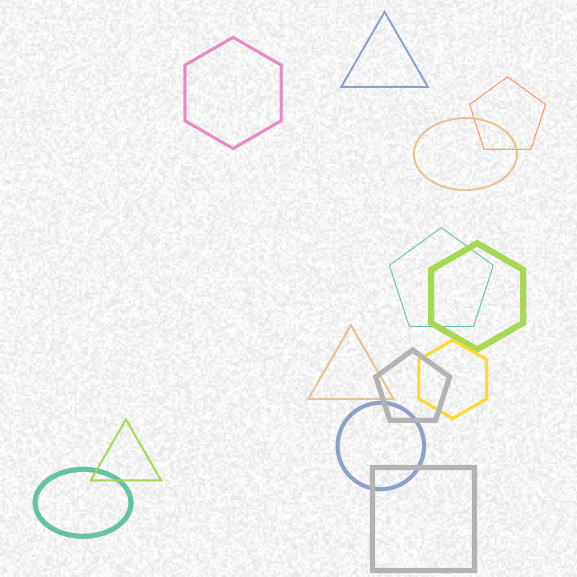[{"shape": "oval", "thickness": 2.5, "radius": 0.41, "center": [0.144, 0.128]}, {"shape": "pentagon", "thickness": 0.5, "radius": 0.47, "center": [0.764, 0.51]}, {"shape": "pentagon", "thickness": 0.5, "radius": 0.35, "center": [0.879, 0.797]}, {"shape": "triangle", "thickness": 1, "radius": 0.43, "center": [0.666, 0.892]}, {"shape": "circle", "thickness": 2, "radius": 0.37, "center": [0.659, 0.227]}, {"shape": "hexagon", "thickness": 1.5, "radius": 0.48, "center": [0.404, 0.838]}, {"shape": "triangle", "thickness": 1, "radius": 0.35, "center": [0.218, 0.203]}, {"shape": "hexagon", "thickness": 3, "radius": 0.46, "center": [0.826, 0.486]}, {"shape": "hexagon", "thickness": 1.5, "radius": 0.34, "center": [0.784, 0.342]}, {"shape": "triangle", "thickness": 1, "radius": 0.43, "center": [0.608, 0.351]}, {"shape": "oval", "thickness": 1, "radius": 0.45, "center": [0.806, 0.732]}, {"shape": "pentagon", "thickness": 2.5, "radius": 0.34, "center": [0.715, 0.326]}, {"shape": "square", "thickness": 2.5, "radius": 0.44, "center": [0.732, 0.102]}]